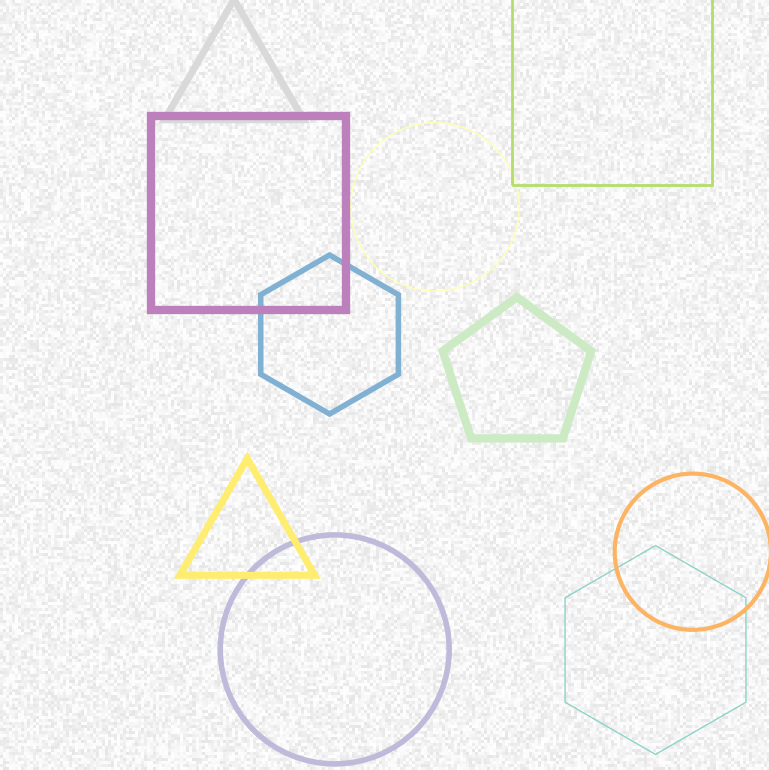[{"shape": "hexagon", "thickness": 0.5, "radius": 0.68, "center": [0.851, 0.156]}, {"shape": "circle", "thickness": 0.5, "radius": 0.55, "center": [0.565, 0.731]}, {"shape": "circle", "thickness": 2, "radius": 0.74, "center": [0.435, 0.157]}, {"shape": "hexagon", "thickness": 2, "radius": 0.52, "center": [0.428, 0.566]}, {"shape": "circle", "thickness": 1.5, "radius": 0.51, "center": [0.9, 0.283]}, {"shape": "square", "thickness": 1, "radius": 0.65, "center": [0.795, 0.889]}, {"shape": "triangle", "thickness": 2.5, "radius": 0.52, "center": [0.304, 0.897]}, {"shape": "square", "thickness": 3, "radius": 0.63, "center": [0.323, 0.724]}, {"shape": "pentagon", "thickness": 3, "radius": 0.51, "center": [0.671, 0.513]}, {"shape": "triangle", "thickness": 2.5, "radius": 0.51, "center": [0.321, 0.303]}]